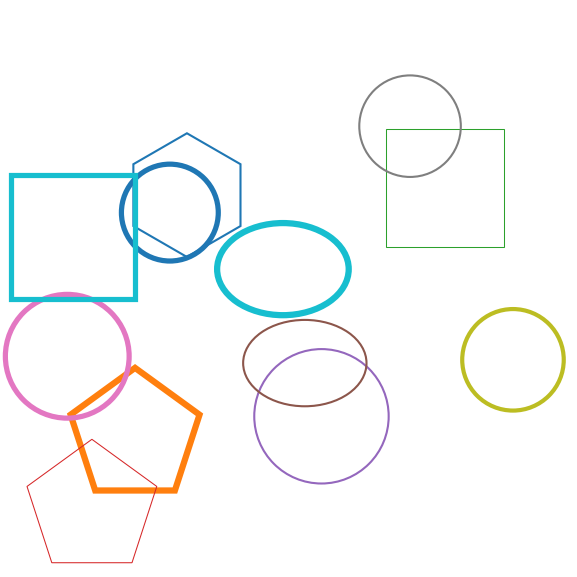[{"shape": "circle", "thickness": 2.5, "radius": 0.42, "center": [0.294, 0.631]}, {"shape": "hexagon", "thickness": 1, "radius": 0.54, "center": [0.324, 0.661]}, {"shape": "pentagon", "thickness": 3, "radius": 0.59, "center": [0.234, 0.245]}, {"shape": "square", "thickness": 0.5, "radius": 0.51, "center": [0.77, 0.673]}, {"shape": "pentagon", "thickness": 0.5, "radius": 0.59, "center": [0.159, 0.12]}, {"shape": "circle", "thickness": 1, "radius": 0.58, "center": [0.557, 0.278]}, {"shape": "oval", "thickness": 1, "radius": 0.53, "center": [0.528, 0.37]}, {"shape": "circle", "thickness": 2.5, "radius": 0.54, "center": [0.116, 0.382]}, {"shape": "circle", "thickness": 1, "radius": 0.44, "center": [0.71, 0.781]}, {"shape": "circle", "thickness": 2, "radius": 0.44, "center": [0.888, 0.376]}, {"shape": "square", "thickness": 2.5, "radius": 0.54, "center": [0.126, 0.588]}, {"shape": "oval", "thickness": 3, "radius": 0.57, "center": [0.49, 0.533]}]